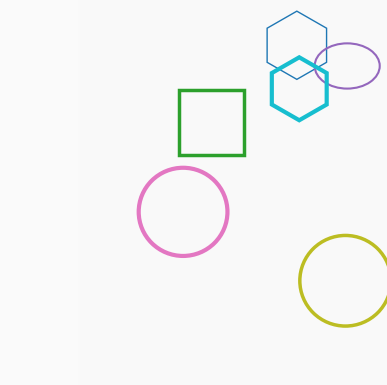[{"shape": "hexagon", "thickness": 1, "radius": 0.44, "center": [0.766, 0.882]}, {"shape": "square", "thickness": 2.5, "radius": 0.42, "center": [0.546, 0.681]}, {"shape": "oval", "thickness": 1.5, "radius": 0.42, "center": [0.896, 0.829]}, {"shape": "circle", "thickness": 3, "radius": 0.57, "center": [0.472, 0.45]}, {"shape": "circle", "thickness": 2.5, "radius": 0.59, "center": [0.891, 0.271]}, {"shape": "hexagon", "thickness": 3, "radius": 0.41, "center": [0.772, 0.769]}]